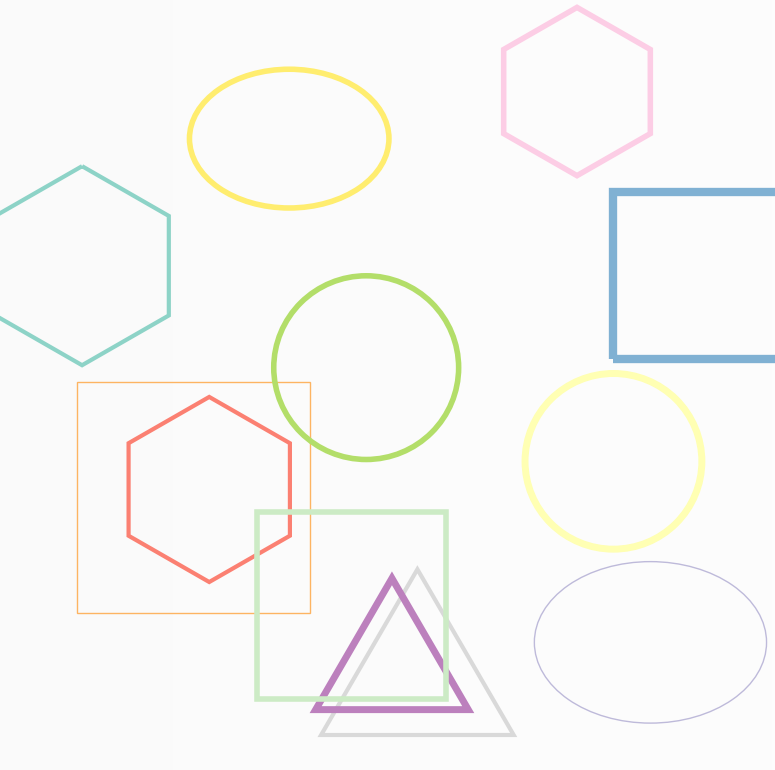[{"shape": "hexagon", "thickness": 1.5, "radius": 0.65, "center": [0.106, 0.655]}, {"shape": "circle", "thickness": 2.5, "radius": 0.57, "center": [0.792, 0.401]}, {"shape": "oval", "thickness": 0.5, "radius": 0.75, "center": [0.839, 0.166]}, {"shape": "hexagon", "thickness": 1.5, "radius": 0.6, "center": [0.27, 0.364]}, {"shape": "square", "thickness": 3, "radius": 0.54, "center": [0.899, 0.642]}, {"shape": "square", "thickness": 0.5, "radius": 0.75, "center": [0.25, 0.354]}, {"shape": "circle", "thickness": 2, "radius": 0.6, "center": [0.473, 0.523]}, {"shape": "hexagon", "thickness": 2, "radius": 0.55, "center": [0.745, 0.881]}, {"shape": "triangle", "thickness": 1.5, "radius": 0.72, "center": [0.539, 0.117]}, {"shape": "triangle", "thickness": 2.5, "radius": 0.57, "center": [0.506, 0.135]}, {"shape": "square", "thickness": 2, "radius": 0.61, "center": [0.453, 0.213]}, {"shape": "oval", "thickness": 2, "radius": 0.64, "center": [0.373, 0.82]}]